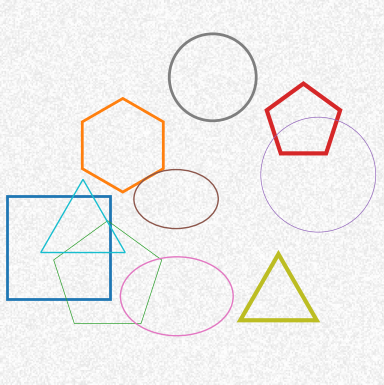[{"shape": "square", "thickness": 2, "radius": 0.67, "center": [0.153, 0.356]}, {"shape": "hexagon", "thickness": 2, "radius": 0.61, "center": [0.319, 0.623]}, {"shape": "pentagon", "thickness": 0.5, "radius": 0.74, "center": [0.28, 0.279]}, {"shape": "pentagon", "thickness": 3, "radius": 0.5, "center": [0.788, 0.683]}, {"shape": "circle", "thickness": 0.5, "radius": 0.75, "center": [0.827, 0.546]}, {"shape": "oval", "thickness": 1, "radius": 0.55, "center": [0.457, 0.483]}, {"shape": "oval", "thickness": 1, "radius": 0.73, "center": [0.459, 0.23]}, {"shape": "circle", "thickness": 2, "radius": 0.56, "center": [0.553, 0.799]}, {"shape": "triangle", "thickness": 3, "radius": 0.57, "center": [0.723, 0.225]}, {"shape": "triangle", "thickness": 1, "radius": 0.63, "center": [0.216, 0.407]}]